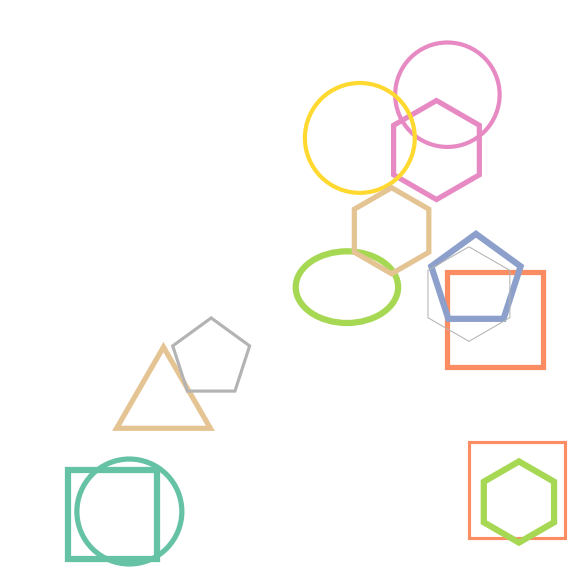[{"shape": "circle", "thickness": 2.5, "radius": 0.45, "center": [0.224, 0.113]}, {"shape": "square", "thickness": 3, "radius": 0.39, "center": [0.195, 0.108]}, {"shape": "square", "thickness": 2.5, "radius": 0.41, "center": [0.857, 0.446]}, {"shape": "square", "thickness": 1.5, "radius": 0.41, "center": [0.895, 0.15]}, {"shape": "pentagon", "thickness": 3, "radius": 0.41, "center": [0.824, 0.513]}, {"shape": "hexagon", "thickness": 2.5, "radius": 0.43, "center": [0.756, 0.739]}, {"shape": "circle", "thickness": 2, "radius": 0.45, "center": [0.775, 0.835]}, {"shape": "oval", "thickness": 3, "radius": 0.44, "center": [0.601, 0.502]}, {"shape": "hexagon", "thickness": 3, "radius": 0.35, "center": [0.899, 0.13]}, {"shape": "circle", "thickness": 2, "radius": 0.48, "center": [0.623, 0.76]}, {"shape": "hexagon", "thickness": 2.5, "radius": 0.37, "center": [0.678, 0.6]}, {"shape": "triangle", "thickness": 2.5, "radius": 0.47, "center": [0.283, 0.304]}, {"shape": "pentagon", "thickness": 1.5, "radius": 0.35, "center": [0.366, 0.379]}, {"shape": "hexagon", "thickness": 0.5, "radius": 0.41, "center": [0.812, 0.49]}]